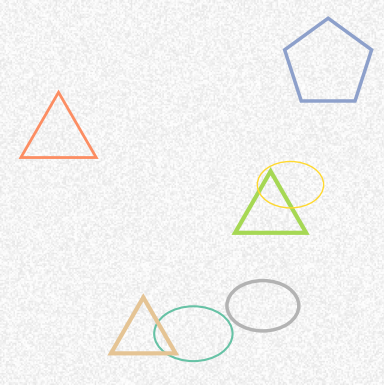[{"shape": "oval", "thickness": 1.5, "radius": 0.51, "center": [0.502, 0.133]}, {"shape": "triangle", "thickness": 2, "radius": 0.56, "center": [0.152, 0.647]}, {"shape": "pentagon", "thickness": 2.5, "radius": 0.59, "center": [0.852, 0.834]}, {"shape": "triangle", "thickness": 3, "radius": 0.53, "center": [0.703, 0.449]}, {"shape": "oval", "thickness": 1, "radius": 0.43, "center": [0.754, 0.52]}, {"shape": "triangle", "thickness": 3, "radius": 0.48, "center": [0.372, 0.131]}, {"shape": "oval", "thickness": 2.5, "radius": 0.47, "center": [0.683, 0.206]}]